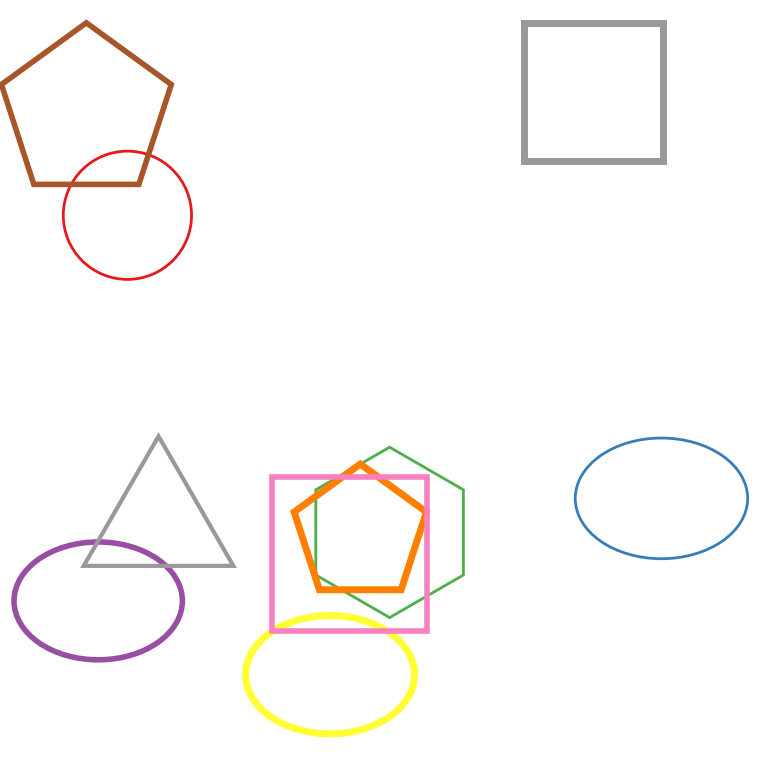[{"shape": "circle", "thickness": 1, "radius": 0.42, "center": [0.165, 0.72]}, {"shape": "oval", "thickness": 1, "radius": 0.56, "center": [0.859, 0.353]}, {"shape": "hexagon", "thickness": 1, "radius": 0.55, "center": [0.506, 0.309]}, {"shape": "oval", "thickness": 2, "radius": 0.55, "center": [0.128, 0.22]}, {"shape": "pentagon", "thickness": 2.5, "radius": 0.45, "center": [0.468, 0.307]}, {"shape": "oval", "thickness": 2.5, "radius": 0.55, "center": [0.429, 0.124]}, {"shape": "pentagon", "thickness": 2, "radius": 0.58, "center": [0.112, 0.854]}, {"shape": "square", "thickness": 2, "radius": 0.5, "center": [0.454, 0.281]}, {"shape": "triangle", "thickness": 1.5, "radius": 0.56, "center": [0.206, 0.321]}, {"shape": "square", "thickness": 2.5, "radius": 0.45, "center": [0.771, 0.881]}]